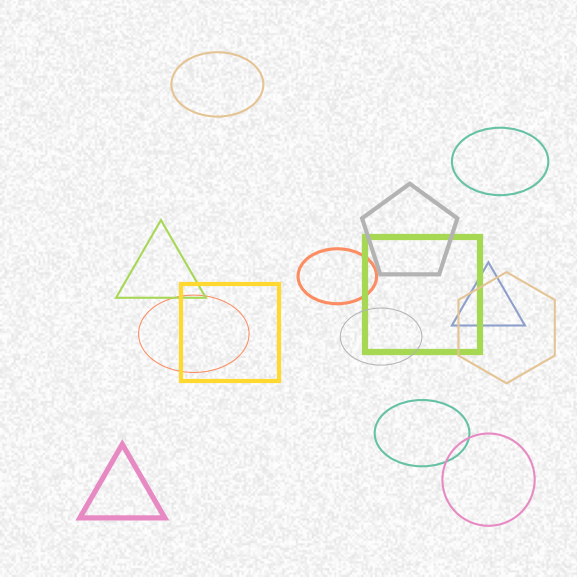[{"shape": "oval", "thickness": 1, "radius": 0.42, "center": [0.866, 0.72]}, {"shape": "oval", "thickness": 1, "radius": 0.41, "center": [0.731, 0.249]}, {"shape": "oval", "thickness": 1.5, "radius": 0.34, "center": [0.584, 0.521]}, {"shape": "oval", "thickness": 0.5, "radius": 0.48, "center": [0.336, 0.421]}, {"shape": "triangle", "thickness": 1, "radius": 0.37, "center": [0.846, 0.472]}, {"shape": "triangle", "thickness": 2.5, "radius": 0.43, "center": [0.212, 0.145]}, {"shape": "circle", "thickness": 1, "radius": 0.4, "center": [0.846, 0.169]}, {"shape": "square", "thickness": 3, "radius": 0.5, "center": [0.731, 0.489]}, {"shape": "triangle", "thickness": 1, "radius": 0.45, "center": [0.279, 0.528]}, {"shape": "square", "thickness": 2, "radius": 0.42, "center": [0.398, 0.424]}, {"shape": "hexagon", "thickness": 1, "radius": 0.48, "center": [0.877, 0.432]}, {"shape": "oval", "thickness": 1, "radius": 0.4, "center": [0.376, 0.853]}, {"shape": "pentagon", "thickness": 2, "radius": 0.43, "center": [0.709, 0.594]}, {"shape": "oval", "thickness": 0.5, "radius": 0.35, "center": [0.66, 0.416]}]